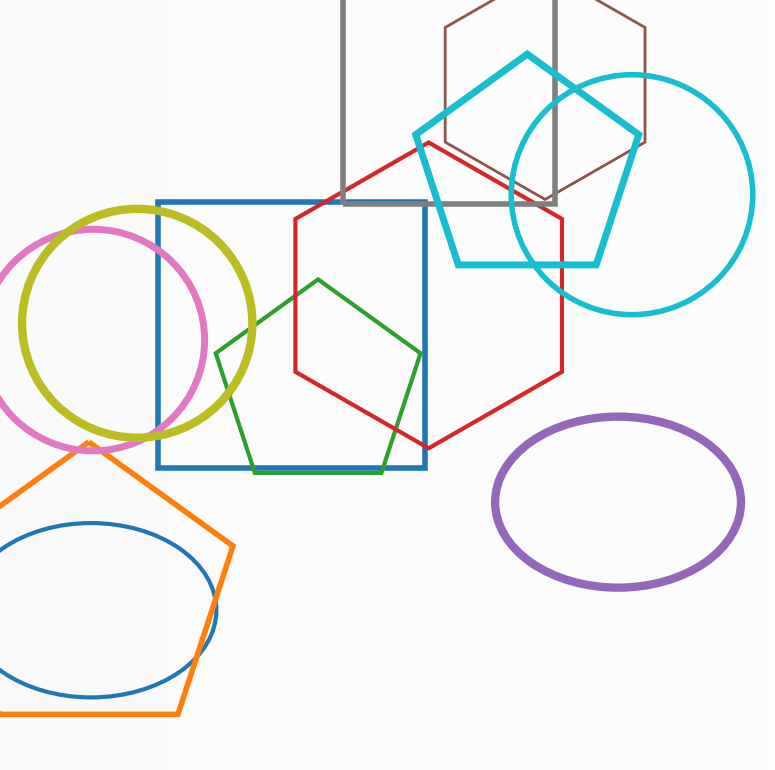[{"shape": "oval", "thickness": 1.5, "radius": 0.81, "center": [0.117, 0.207]}, {"shape": "square", "thickness": 2, "radius": 0.86, "center": [0.376, 0.565]}, {"shape": "pentagon", "thickness": 2, "radius": 0.98, "center": [0.115, 0.23]}, {"shape": "pentagon", "thickness": 1.5, "radius": 0.69, "center": [0.41, 0.498]}, {"shape": "hexagon", "thickness": 1.5, "radius": 0.99, "center": [0.553, 0.616]}, {"shape": "oval", "thickness": 3, "radius": 0.79, "center": [0.797, 0.348]}, {"shape": "hexagon", "thickness": 1, "radius": 0.74, "center": [0.703, 0.89]}, {"shape": "circle", "thickness": 2.5, "radius": 0.72, "center": [0.12, 0.558]}, {"shape": "square", "thickness": 2, "radius": 0.68, "center": [0.579, 0.872]}, {"shape": "circle", "thickness": 3, "radius": 0.74, "center": [0.177, 0.58]}, {"shape": "circle", "thickness": 2, "radius": 0.78, "center": [0.815, 0.747]}, {"shape": "pentagon", "thickness": 2.5, "radius": 0.76, "center": [0.68, 0.778]}]